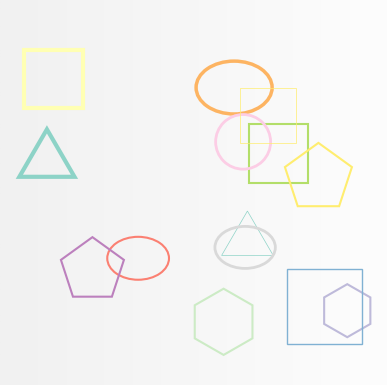[{"shape": "triangle", "thickness": 3, "radius": 0.41, "center": [0.121, 0.582]}, {"shape": "triangle", "thickness": 0.5, "radius": 0.38, "center": [0.639, 0.375]}, {"shape": "square", "thickness": 3, "radius": 0.38, "center": [0.137, 0.795]}, {"shape": "hexagon", "thickness": 1.5, "radius": 0.34, "center": [0.896, 0.193]}, {"shape": "oval", "thickness": 1.5, "radius": 0.4, "center": [0.356, 0.329]}, {"shape": "square", "thickness": 1, "radius": 0.48, "center": [0.837, 0.204]}, {"shape": "oval", "thickness": 2.5, "radius": 0.49, "center": [0.604, 0.773]}, {"shape": "square", "thickness": 1.5, "radius": 0.38, "center": [0.719, 0.601]}, {"shape": "circle", "thickness": 2, "radius": 0.35, "center": [0.627, 0.632]}, {"shape": "oval", "thickness": 2, "radius": 0.39, "center": [0.633, 0.357]}, {"shape": "pentagon", "thickness": 1.5, "radius": 0.43, "center": [0.239, 0.299]}, {"shape": "hexagon", "thickness": 1.5, "radius": 0.43, "center": [0.577, 0.164]}, {"shape": "pentagon", "thickness": 1.5, "radius": 0.45, "center": [0.822, 0.538]}, {"shape": "square", "thickness": 0.5, "radius": 0.36, "center": [0.691, 0.699]}]